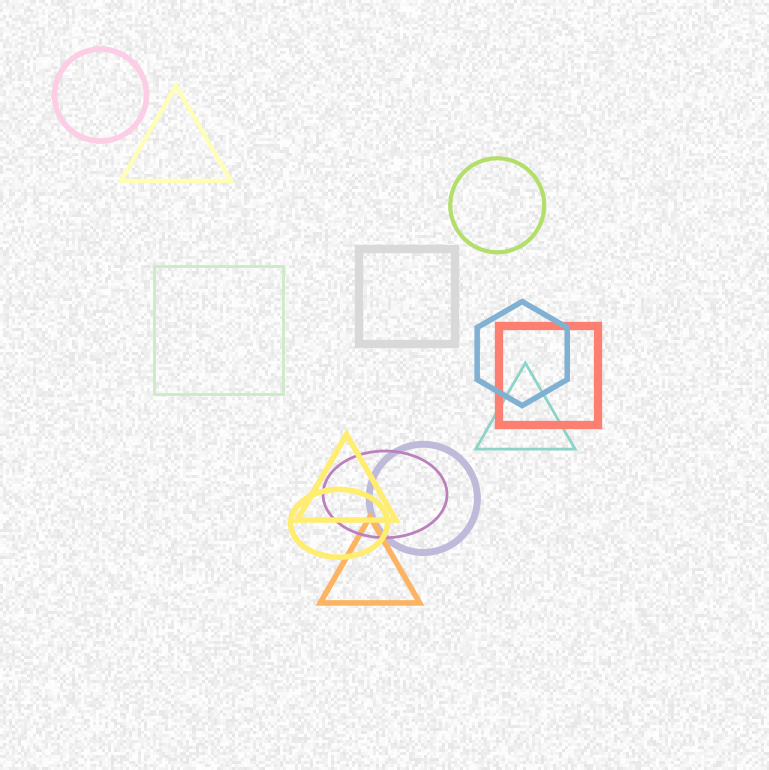[{"shape": "triangle", "thickness": 1, "radius": 0.37, "center": [0.682, 0.454]}, {"shape": "triangle", "thickness": 1.5, "radius": 0.41, "center": [0.229, 0.806]}, {"shape": "circle", "thickness": 2.5, "radius": 0.35, "center": [0.55, 0.353]}, {"shape": "square", "thickness": 3, "radius": 0.32, "center": [0.713, 0.513]}, {"shape": "hexagon", "thickness": 2, "radius": 0.34, "center": [0.678, 0.541]}, {"shape": "triangle", "thickness": 2, "radius": 0.37, "center": [0.48, 0.254]}, {"shape": "circle", "thickness": 1.5, "radius": 0.31, "center": [0.646, 0.733]}, {"shape": "circle", "thickness": 2, "radius": 0.3, "center": [0.131, 0.877]}, {"shape": "square", "thickness": 3, "radius": 0.31, "center": [0.528, 0.615]}, {"shape": "oval", "thickness": 1, "radius": 0.4, "center": [0.5, 0.358]}, {"shape": "square", "thickness": 1, "radius": 0.42, "center": [0.284, 0.572]}, {"shape": "triangle", "thickness": 2, "radius": 0.37, "center": [0.45, 0.362]}, {"shape": "oval", "thickness": 2, "radius": 0.31, "center": [0.44, 0.32]}]